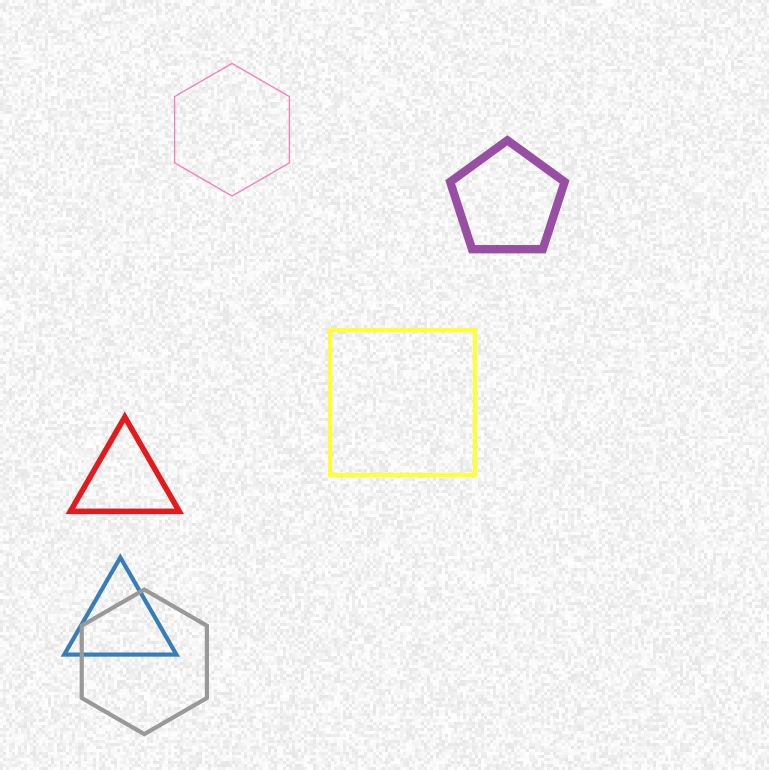[{"shape": "triangle", "thickness": 2, "radius": 0.41, "center": [0.162, 0.377]}, {"shape": "triangle", "thickness": 1.5, "radius": 0.42, "center": [0.156, 0.192]}, {"shape": "pentagon", "thickness": 3, "radius": 0.39, "center": [0.659, 0.74]}, {"shape": "square", "thickness": 1.5, "radius": 0.47, "center": [0.523, 0.477]}, {"shape": "hexagon", "thickness": 0.5, "radius": 0.43, "center": [0.301, 0.832]}, {"shape": "hexagon", "thickness": 1.5, "radius": 0.47, "center": [0.187, 0.14]}]